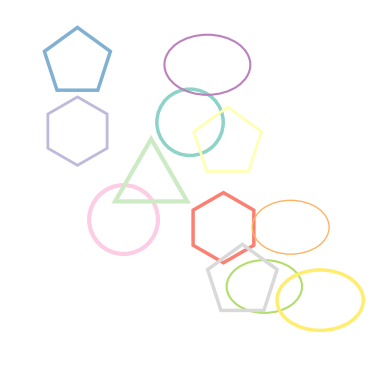[{"shape": "circle", "thickness": 2.5, "radius": 0.43, "center": [0.494, 0.682]}, {"shape": "pentagon", "thickness": 2, "radius": 0.46, "center": [0.591, 0.63]}, {"shape": "hexagon", "thickness": 2, "radius": 0.44, "center": [0.201, 0.659]}, {"shape": "hexagon", "thickness": 2.5, "radius": 0.46, "center": [0.58, 0.409]}, {"shape": "pentagon", "thickness": 2.5, "radius": 0.45, "center": [0.201, 0.839]}, {"shape": "oval", "thickness": 1, "radius": 0.5, "center": [0.755, 0.41]}, {"shape": "oval", "thickness": 1.5, "radius": 0.49, "center": [0.687, 0.256]}, {"shape": "circle", "thickness": 3, "radius": 0.45, "center": [0.321, 0.43]}, {"shape": "pentagon", "thickness": 2.5, "radius": 0.47, "center": [0.63, 0.27]}, {"shape": "oval", "thickness": 1.5, "radius": 0.56, "center": [0.539, 0.832]}, {"shape": "triangle", "thickness": 3, "radius": 0.54, "center": [0.393, 0.531]}, {"shape": "oval", "thickness": 2.5, "radius": 0.56, "center": [0.832, 0.22]}]